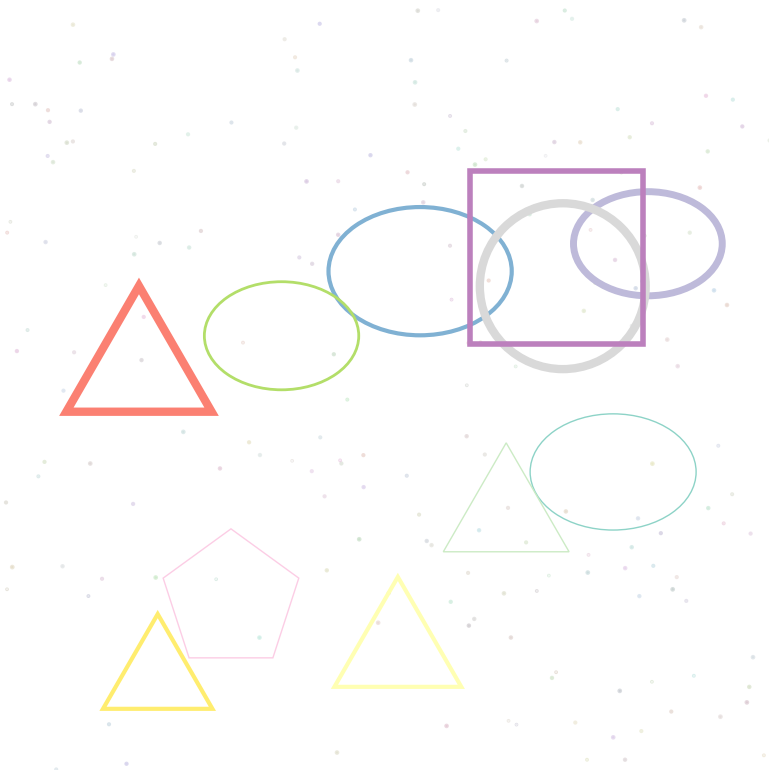[{"shape": "oval", "thickness": 0.5, "radius": 0.54, "center": [0.796, 0.387]}, {"shape": "triangle", "thickness": 1.5, "radius": 0.48, "center": [0.517, 0.156]}, {"shape": "oval", "thickness": 2.5, "radius": 0.48, "center": [0.841, 0.683]}, {"shape": "triangle", "thickness": 3, "radius": 0.54, "center": [0.18, 0.52]}, {"shape": "oval", "thickness": 1.5, "radius": 0.59, "center": [0.546, 0.648]}, {"shape": "oval", "thickness": 1, "radius": 0.5, "center": [0.366, 0.564]}, {"shape": "pentagon", "thickness": 0.5, "radius": 0.46, "center": [0.3, 0.221]}, {"shape": "circle", "thickness": 3, "radius": 0.54, "center": [0.731, 0.628]}, {"shape": "square", "thickness": 2, "radius": 0.56, "center": [0.723, 0.666]}, {"shape": "triangle", "thickness": 0.5, "radius": 0.47, "center": [0.657, 0.331]}, {"shape": "triangle", "thickness": 1.5, "radius": 0.41, "center": [0.205, 0.12]}]